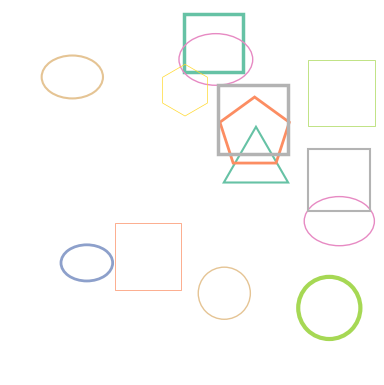[{"shape": "square", "thickness": 2.5, "radius": 0.38, "center": [0.554, 0.889]}, {"shape": "triangle", "thickness": 1.5, "radius": 0.48, "center": [0.665, 0.574]}, {"shape": "pentagon", "thickness": 2, "radius": 0.47, "center": [0.661, 0.653]}, {"shape": "square", "thickness": 0.5, "radius": 0.43, "center": [0.385, 0.334]}, {"shape": "oval", "thickness": 2, "radius": 0.34, "center": [0.225, 0.317]}, {"shape": "oval", "thickness": 1, "radius": 0.48, "center": [0.561, 0.846]}, {"shape": "oval", "thickness": 1, "radius": 0.46, "center": [0.881, 0.426]}, {"shape": "square", "thickness": 0.5, "radius": 0.43, "center": [0.887, 0.759]}, {"shape": "circle", "thickness": 3, "radius": 0.4, "center": [0.855, 0.2]}, {"shape": "hexagon", "thickness": 0.5, "radius": 0.34, "center": [0.481, 0.766]}, {"shape": "oval", "thickness": 1.5, "radius": 0.4, "center": [0.188, 0.8]}, {"shape": "circle", "thickness": 1, "radius": 0.34, "center": [0.583, 0.238]}, {"shape": "square", "thickness": 1.5, "radius": 0.4, "center": [0.881, 0.533]}, {"shape": "square", "thickness": 2.5, "radius": 0.45, "center": [0.657, 0.69]}]